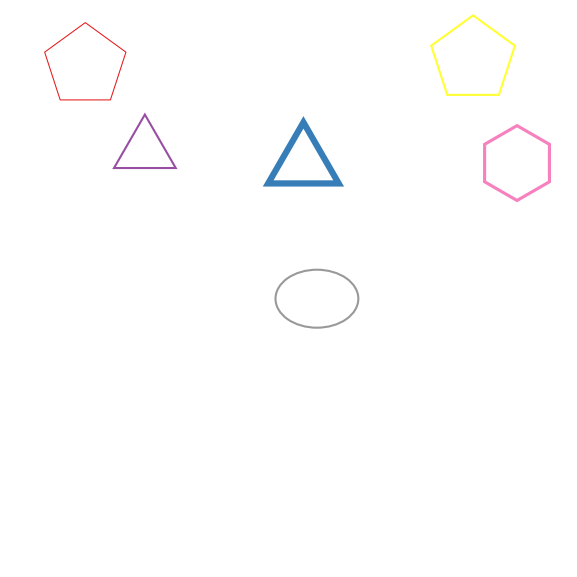[{"shape": "pentagon", "thickness": 0.5, "radius": 0.37, "center": [0.148, 0.886]}, {"shape": "triangle", "thickness": 3, "radius": 0.35, "center": [0.525, 0.717]}, {"shape": "triangle", "thickness": 1, "radius": 0.31, "center": [0.251, 0.739]}, {"shape": "pentagon", "thickness": 1, "radius": 0.38, "center": [0.819, 0.896]}, {"shape": "hexagon", "thickness": 1.5, "radius": 0.32, "center": [0.895, 0.717]}, {"shape": "oval", "thickness": 1, "radius": 0.36, "center": [0.549, 0.482]}]